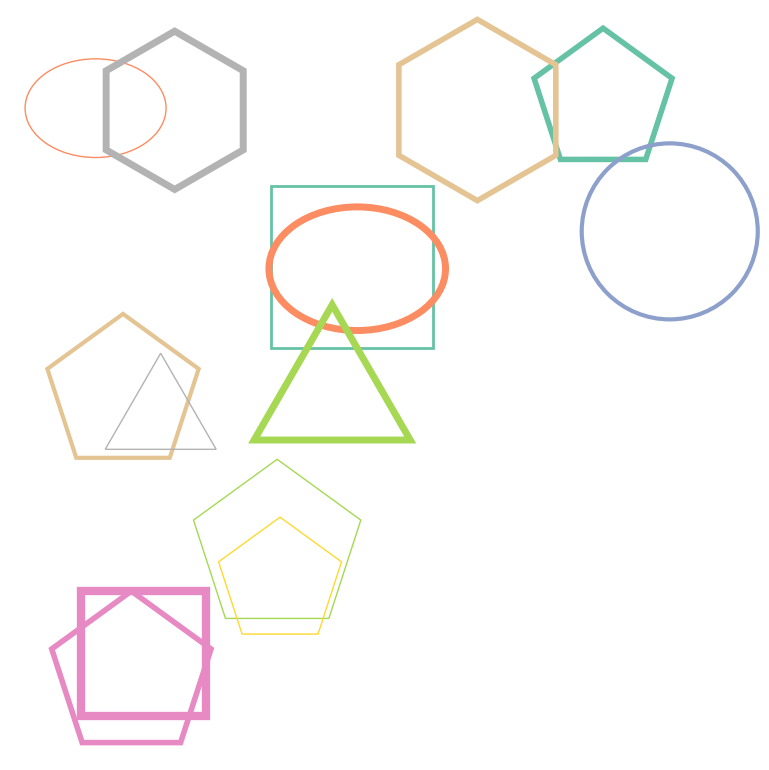[{"shape": "square", "thickness": 1, "radius": 0.53, "center": [0.457, 0.653]}, {"shape": "pentagon", "thickness": 2, "radius": 0.47, "center": [0.783, 0.869]}, {"shape": "oval", "thickness": 0.5, "radius": 0.46, "center": [0.124, 0.86]}, {"shape": "oval", "thickness": 2.5, "radius": 0.57, "center": [0.464, 0.651]}, {"shape": "circle", "thickness": 1.5, "radius": 0.57, "center": [0.87, 0.7]}, {"shape": "square", "thickness": 3, "radius": 0.41, "center": [0.186, 0.152]}, {"shape": "pentagon", "thickness": 2, "radius": 0.54, "center": [0.171, 0.124]}, {"shape": "triangle", "thickness": 2.5, "radius": 0.59, "center": [0.431, 0.487]}, {"shape": "pentagon", "thickness": 0.5, "radius": 0.57, "center": [0.36, 0.289]}, {"shape": "pentagon", "thickness": 0.5, "radius": 0.42, "center": [0.364, 0.244]}, {"shape": "hexagon", "thickness": 2, "radius": 0.59, "center": [0.62, 0.857]}, {"shape": "pentagon", "thickness": 1.5, "radius": 0.52, "center": [0.16, 0.489]}, {"shape": "hexagon", "thickness": 2.5, "radius": 0.51, "center": [0.227, 0.857]}, {"shape": "triangle", "thickness": 0.5, "radius": 0.42, "center": [0.209, 0.458]}]